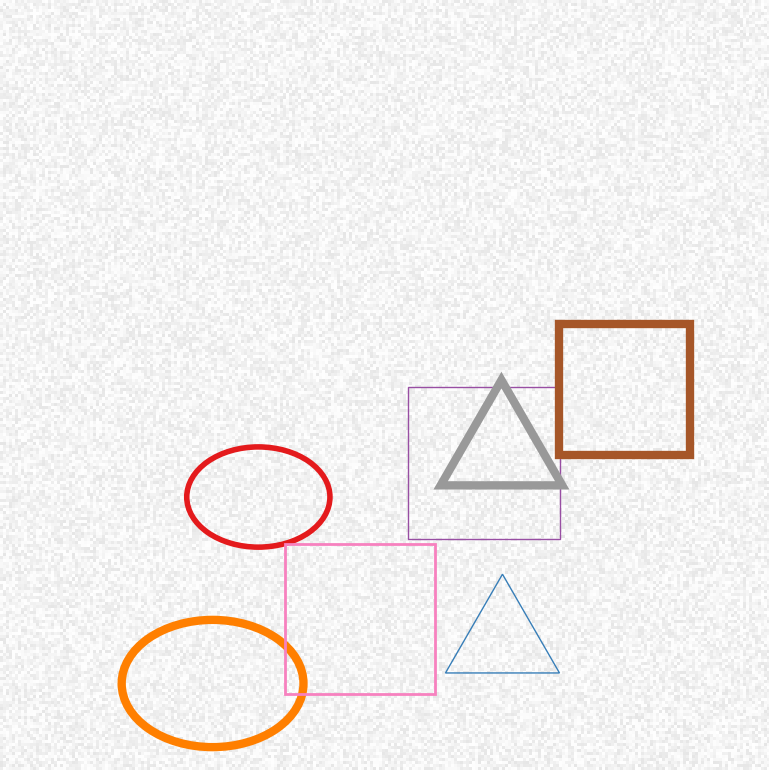[{"shape": "oval", "thickness": 2, "radius": 0.46, "center": [0.336, 0.355]}, {"shape": "triangle", "thickness": 0.5, "radius": 0.43, "center": [0.653, 0.169]}, {"shape": "square", "thickness": 0.5, "radius": 0.49, "center": [0.629, 0.399]}, {"shape": "oval", "thickness": 3, "radius": 0.59, "center": [0.276, 0.112]}, {"shape": "square", "thickness": 3, "radius": 0.42, "center": [0.811, 0.494]}, {"shape": "square", "thickness": 1, "radius": 0.49, "center": [0.468, 0.196]}, {"shape": "triangle", "thickness": 3, "radius": 0.46, "center": [0.651, 0.415]}]